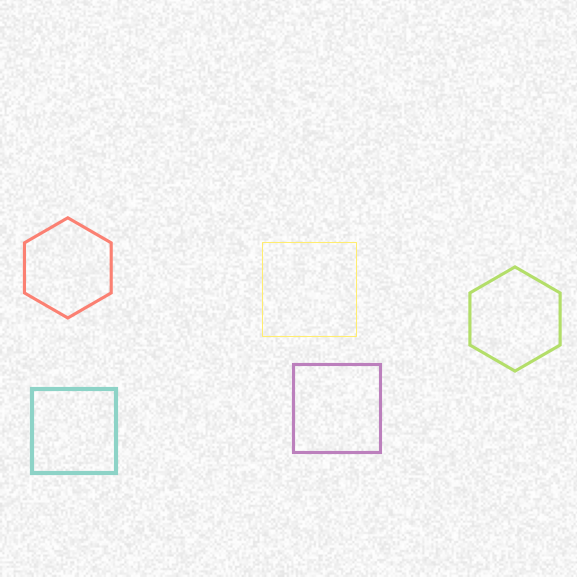[{"shape": "square", "thickness": 2, "radius": 0.36, "center": [0.128, 0.253]}, {"shape": "hexagon", "thickness": 1.5, "radius": 0.43, "center": [0.117, 0.535]}, {"shape": "hexagon", "thickness": 1.5, "radius": 0.45, "center": [0.892, 0.447]}, {"shape": "square", "thickness": 1.5, "radius": 0.38, "center": [0.582, 0.292]}, {"shape": "square", "thickness": 0.5, "radius": 0.41, "center": [0.535, 0.498]}]